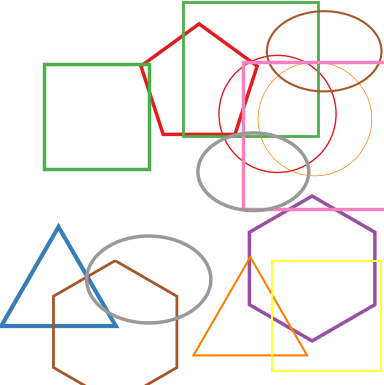[{"shape": "circle", "thickness": 1, "radius": 0.76, "center": [0.721, 0.704]}, {"shape": "pentagon", "thickness": 2.5, "radius": 0.79, "center": [0.517, 0.779]}, {"shape": "triangle", "thickness": 3, "radius": 0.86, "center": [0.152, 0.239]}, {"shape": "square", "thickness": 2, "radius": 0.87, "center": [0.651, 0.821]}, {"shape": "square", "thickness": 2.5, "radius": 0.68, "center": [0.252, 0.696]}, {"shape": "hexagon", "thickness": 2.5, "radius": 0.94, "center": [0.811, 0.303]}, {"shape": "circle", "thickness": 0.5, "radius": 0.74, "center": [0.818, 0.691]}, {"shape": "triangle", "thickness": 1.5, "radius": 0.85, "center": [0.65, 0.162]}, {"shape": "square", "thickness": 1.5, "radius": 0.71, "center": [0.847, 0.18]}, {"shape": "oval", "thickness": 1.5, "radius": 0.74, "center": [0.842, 0.867]}, {"shape": "hexagon", "thickness": 2, "radius": 0.93, "center": [0.299, 0.138]}, {"shape": "square", "thickness": 2.5, "radius": 0.96, "center": [0.823, 0.648]}, {"shape": "oval", "thickness": 2.5, "radius": 0.72, "center": [0.658, 0.554]}, {"shape": "oval", "thickness": 2.5, "radius": 0.81, "center": [0.386, 0.274]}]